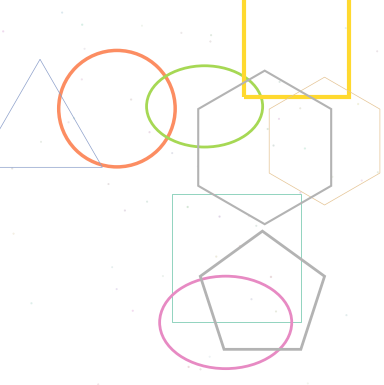[{"shape": "square", "thickness": 0.5, "radius": 0.83, "center": [0.615, 0.329]}, {"shape": "circle", "thickness": 2.5, "radius": 0.76, "center": [0.304, 0.718]}, {"shape": "triangle", "thickness": 0.5, "radius": 0.94, "center": [0.104, 0.659]}, {"shape": "oval", "thickness": 2, "radius": 0.86, "center": [0.586, 0.163]}, {"shape": "oval", "thickness": 2, "radius": 0.75, "center": [0.531, 0.724]}, {"shape": "square", "thickness": 3, "radius": 0.68, "center": [0.77, 0.883]}, {"shape": "hexagon", "thickness": 0.5, "radius": 0.83, "center": [0.843, 0.634]}, {"shape": "pentagon", "thickness": 2, "radius": 0.85, "center": [0.682, 0.23]}, {"shape": "hexagon", "thickness": 1.5, "radius": 1.0, "center": [0.688, 0.617]}]